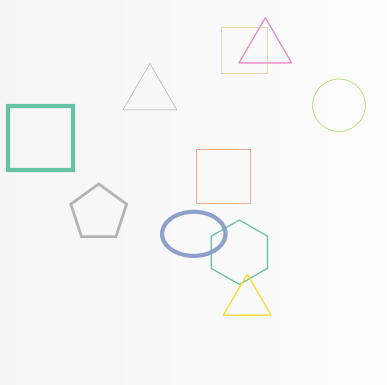[{"shape": "hexagon", "thickness": 1, "radius": 0.42, "center": [0.618, 0.345]}, {"shape": "square", "thickness": 3, "radius": 0.42, "center": [0.105, 0.642]}, {"shape": "square", "thickness": 0.5, "radius": 0.35, "center": [0.575, 0.543]}, {"shape": "oval", "thickness": 3, "radius": 0.41, "center": [0.5, 0.393]}, {"shape": "triangle", "thickness": 1, "radius": 0.39, "center": [0.685, 0.876]}, {"shape": "circle", "thickness": 0.5, "radius": 0.34, "center": [0.875, 0.727]}, {"shape": "triangle", "thickness": 1, "radius": 0.35, "center": [0.638, 0.217]}, {"shape": "square", "thickness": 0.5, "radius": 0.3, "center": [0.63, 0.871]}, {"shape": "triangle", "thickness": 0.5, "radius": 0.4, "center": [0.387, 0.755]}, {"shape": "pentagon", "thickness": 2, "radius": 0.38, "center": [0.255, 0.446]}]